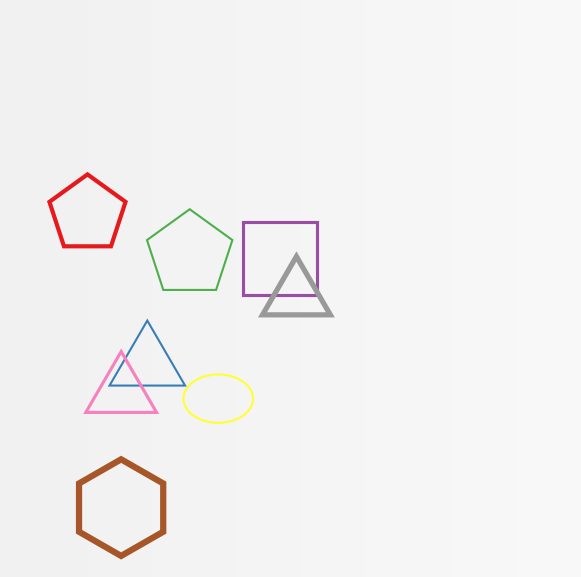[{"shape": "pentagon", "thickness": 2, "radius": 0.34, "center": [0.151, 0.628]}, {"shape": "triangle", "thickness": 1, "radius": 0.38, "center": [0.253, 0.369]}, {"shape": "pentagon", "thickness": 1, "radius": 0.39, "center": [0.326, 0.56]}, {"shape": "square", "thickness": 1.5, "radius": 0.32, "center": [0.481, 0.552]}, {"shape": "oval", "thickness": 1, "radius": 0.3, "center": [0.376, 0.309]}, {"shape": "hexagon", "thickness": 3, "radius": 0.42, "center": [0.208, 0.12]}, {"shape": "triangle", "thickness": 1.5, "radius": 0.35, "center": [0.208, 0.32]}, {"shape": "triangle", "thickness": 2.5, "radius": 0.34, "center": [0.51, 0.488]}]